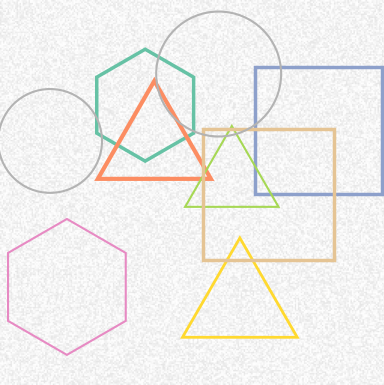[{"shape": "hexagon", "thickness": 2.5, "radius": 0.73, "center": [0.377, 0.727]}, {"shape": "triangle", "thickness": 3, "radius": 0.85, "center": [0.401, 0.62]}, {"shape": "square", "thickness": 2.5, "radius": 0.82, "center": [0.826, 0.662]}, {"shape": "hexagon", "thickness": 1.5, "radius": 0.88, "center": [0.174, 0.255]}, {"shape": "triangle", "thickness": 1.5, "radius": 0.7, "center": [0.602, 0.533]}, {"shape": "triangle", "thickness": 2, "radius": 0.86, "center": [0.623, 0.21]}, {"shape": "square", "thickness": 2.5, "radius": 0.85, "center": [0.698, 0.495]}, {"shape": "circle", "thickness": 1.5, "radius": 0.81, "center": [0.568, 0.808]}, {"shape": "circle", "thickness": 1.5, "radius": 0.67, "center": [0.13, 0.634]}]